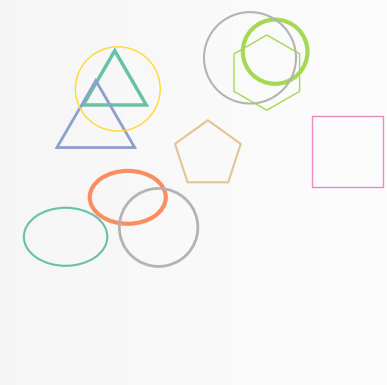[{"shape": "triangle", "thickness": 2.5, "radius": 0.47, "center": [0.296, 0.774]}, {"shape": "oval", "thickness": 1.5, "radius": 0.54, "center": [0.169, 0.385]}, {"shape": "oval", "thickness": 3, "radius": 0.49, "center": [0.33, 0.487]}, {"shape": "triangle", "thickness": 2, "radius": 0.58, "center": [0.247, 0.675]}, {"shape": "square", "thickness": 1, "radius": 0.46, "center": [0.897, 0.607]}, {"shape": "hexagon", "thickness": 1, "radius": 0.49, "center": [0.689, 0.811]}, {"shape": "circle", "thickness": 3, "radius": 0.42, "center": [0.71, 0.866]}, {"shape": "circle", "thickness": 1, "radius": 0.55, "center": [0.304, 0.769]}, {"shape": "pentagon", "thickness": 1.5, "radius": 0.45, "center": [0.536, 0.599]}, {"shape": "circle", "thickness": 1.5, "radius": 0.59, "center": [0.645, 0.85]}, {"shape": "circle", "thickness": 2, "radius": 0.51, "center": [0.409, 0.409]}]